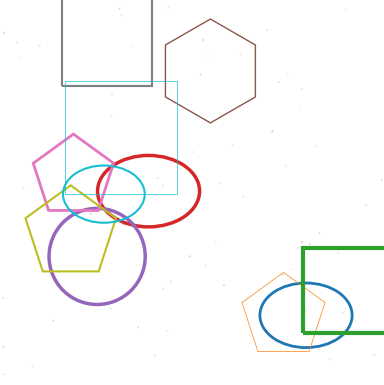[{"shape": "oval", "thickness": 2, "radius": 0.6, "center": [0.795, 0.181]}, {"shape": "pentagon", "thickness": 0.5, "radius": 0.57, "center": [0.736, 0.179]}, {"shape": "square", "thickness": 3, "radius": 0.55, "center": [0.898, 0.245]}, {"shape": "oval", "thickness": 2.5, "radius": 0.66, "center": [0.386, 0.504]}, {"shape": "circle", "thickness": 2.5, "radius": 0.62, "center": [0.252, 0.334]}, {"shape": "hexagon", "thickness": 1, "radius": 0.67, "center": [0.547, 0.816]}, {"shape": "pentagon", "thickness": 2, "radius": 0.55, "center": [0.191, 0.542]}, {"shape": "square", "thickness": 1.5, "radius": 0.58, "center": [0.278, 0.893]}, {"shape": "pentagon", "thickness": 1.5, "radius": 0.62, "center": [0.184, 0.395]}, {"shape": "square", "thickness": 0.5, "radius": 0.73, "center": [0.315, 0.642]}, {"shape": "oval", "thickness": 1.5, "radius": 0.53, "center": [0.27, 0.496]}]